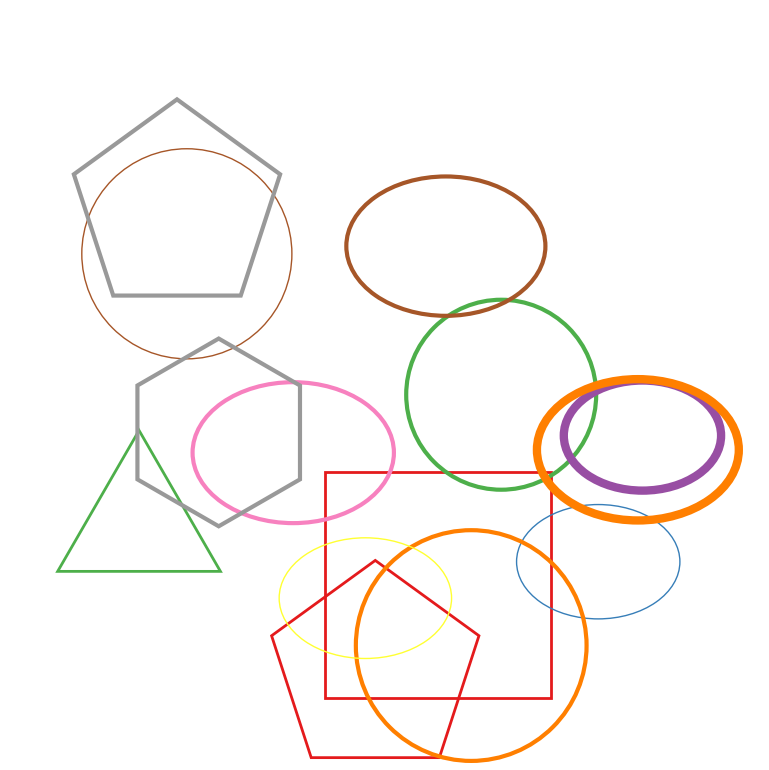[{"shape": "pentagon", "thickness": 1, "radius": 0.71, "center": [0.487, 0.131]}, {"shape": "square", "thickness": 1, "radius": 0.73, "center": [0.569, 0.241]}, {"shape": "oval", "thickness": 0.5, "radius": 0.53, "center": [0.777, 0.27]}, {"shape": "circle", "thickness": 1.5, "radius": 0.62, "center": [0.651, 0.487]}, {"shape": "triangle", "thickness": 1, "radius": 0.61, "center": [0.181, 0.319]}, {"shape": "oval", "thickness": 3, "radius": 0.51, "center": [0.834, 0.434]}, {"shape": "oval", "thickness": 3, "radius": 0.66, "center": [0.828, 0.416]}, {"shape": "circle", "thickness": 1.5, "radius": 0.75, "center": [0.612, 0.162]}, {"shape": "oval", "thickness": 0.5, "radius": 0.56, "center": [0.474, 0.223]}, {"shape": "circle", "thickness": 0.5, "radius": 0.68, "center": [0.243, 0.67]}, {"shape": "oval", "thickness": 1.5, "radius": 0.65, "center": [0.579, 0.68]}, {"shape": "oval", "thickness": 1.5, "radius": 0.65, "center": [0.381, 0.412]}, {"shape": "pentagon", "thickness": 1.5, "radius": 0.7, "center": [0.23, 0.73]}, {"shape": "hexagon", "thickness": 1.5, "radius": 0.61, "center": [0.284, 0.438]}]